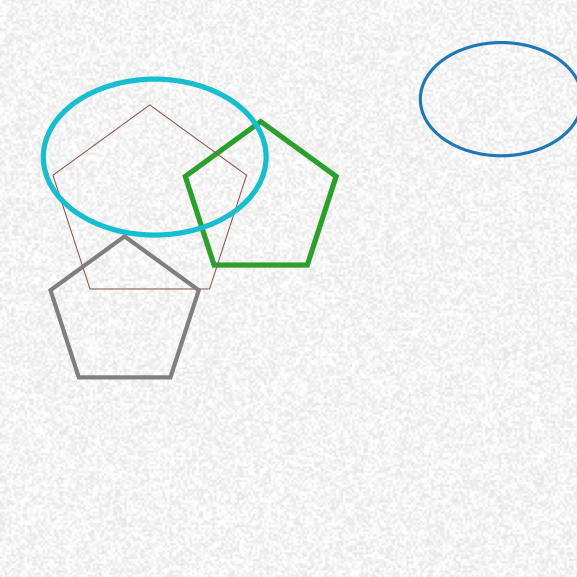[{"shape": "oval", "thickness": 1.5, "radius": 0.7, "center": [0.868, 0.827]}, {"shape": "pentagon", "thickness": 2.5, "radius": 0.69, "center": [0.451, 0.651]}, {"shape": "pentagon", "thickness": 0.5, "radius": 0.88, "center": [0.259, 0.641]}, {"shape": "pentagon", "thickness": 2, "radius": 0.67, "center": [0.216, 0.455]}, {"shape": "oval", "thickness": 2.5, "radius": 0.96, "center": [0.268, 0.727]}]